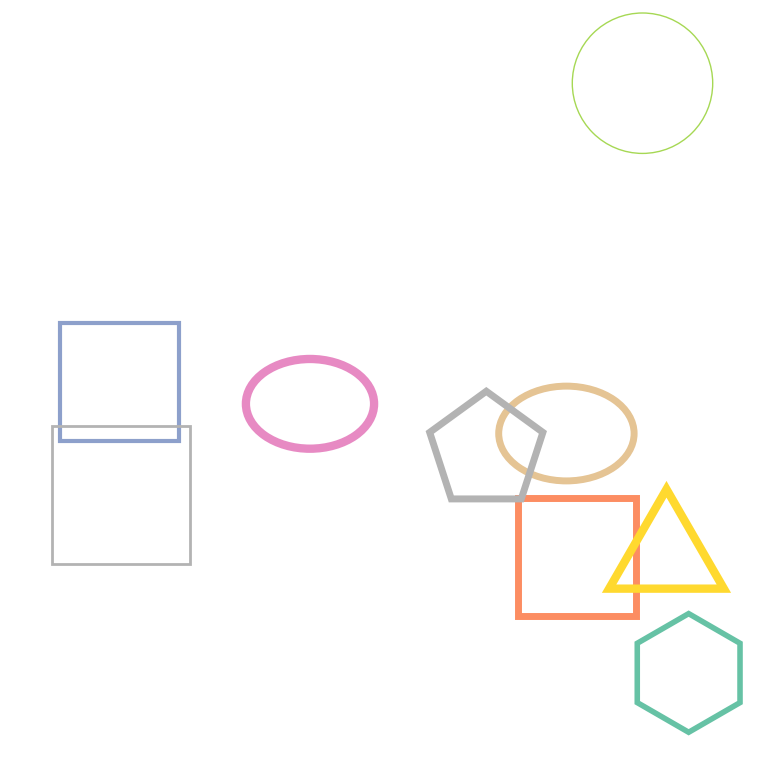[{"shape": "hexagon", "thickness": 2, "radius": 0.39, "center": [0.894, 0.126]}, {"shape": "square", "thickness": 2.5, "radius": 0.38, "center": [0.749, 0.276]}, {"shape": "square", "thickness": 1.5, "radius": 0.39, "center": [0.155, 0.504]}, {"shape": "oval", "thickness": 3, "radius": 0.42, "center": [0.403, 0.476]}, {"shape": "circle", "thickness": 0.5, "radius": 0.46, "center": [0.834, 0.892]}, {"shape": "triangle", "thickness": 3, "radius": 0.43, "center": [0.866, 0.279]}, {"shape": "oval", "thickness": 2.5, "radius": 0.44, "center": [0.736, 0.437]}, {"shape": "square", "thickness": 1, "radius": 0.45, "center": [0.157, 0.357]}, {"shape": "pentagon", "thickness": 2.5, "radius": 0.39, "center": [0.632, 0.415]}]